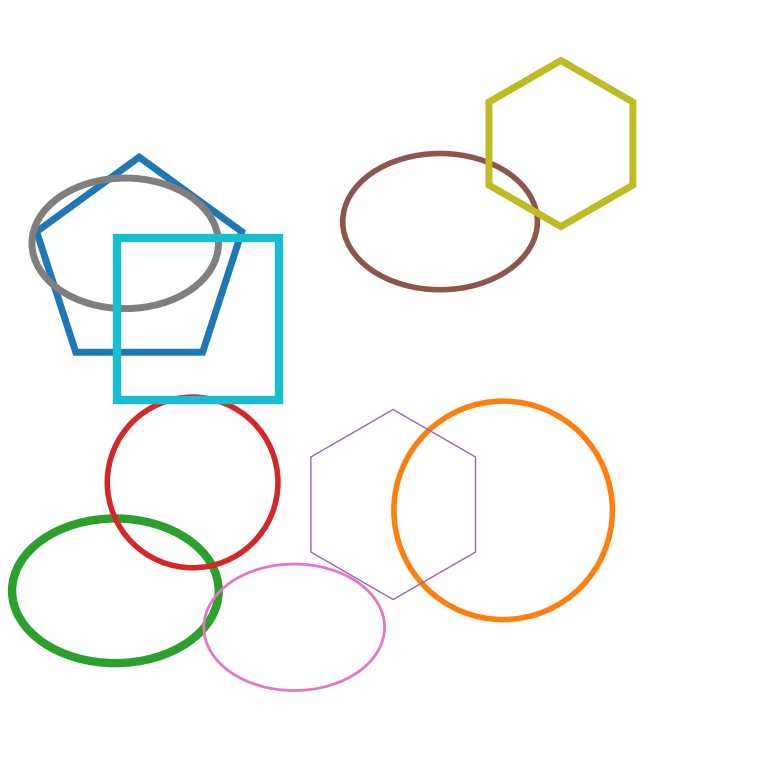[{"shape": "pentagon", "thickness": 2.5, "radius": 0.7, "center": [0.181, 0.656]}, {"shape": "circle", "thickness": 2, "radius": 0.71, "center": [0.653, 0.337]}, {"shape": "oval", "thickness": 3, "radius": 0.67, "center": [0.15, 0.233]}, {"shape": "circle", "thickness": 2, "radius": 0.55, "center": [0.25, 0.373]}, {"shape": "hexagon", "thickness": 0.5, "radius": 0.62, "center": [0.511, 0.345]}, {"shape": "oval", "thickness": 2, "radius": 0.63, "center": [0.572, 0.712]}, {"shape": "oval", "thickness": 1, "radius": 0.59, "center": [0.382, 0.185]}, {"shape": "oval", "thickness": 2.5, "radius": 0.61, "center": [0.163, 0.684]}, {"shape": "hexagon", "thickness": 2.5, "radius": 0.54, "center": [0.728, 0.814]}, {"shape": "square", "thickness": 3, "radius": 0.53, "center": [0.257, 0.585]}]